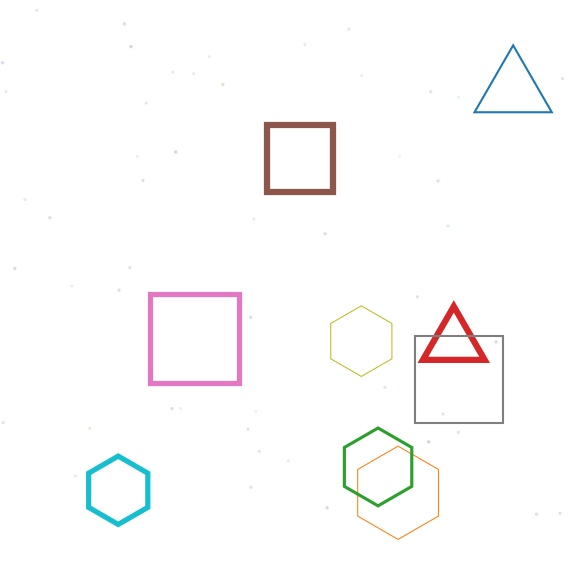[{"shape": "triangle", "thickness": 1, "radius": 0.39, "center": [0.889, 0.843]}, {"shape": "hexagon", "thickness": 0.5, "radius": 0.4, "center": [0.689, 0.146]}, {"shape": "hexagon", "thickness": 1.5, "radius": 0.34, "center": [0.655, 0.191]}, {"shape": "triangle", "thickness": 3, "radius": 0.31, "center": [0.786, 0.407]}, {"shape": "square", "thickness": 3, "radius": 0.29, "center": [0.52, 0.725]}, {"shape": "square", "thickness": 2.5, "radius": 0.39, "center": [0.337, 0.413]}, {"shape": "square", "thickness": 1, "radius": 0.38, "center": [0.794, 0.342]}, {"shape": "hexagon", "thickness": 0.5, "radius": 0.31, "center": [0.626, 0.408]}, {"shape": "hexagon", "thickness": 2.5, "radius": 0.3, "center": [0.205, 0.15]}]